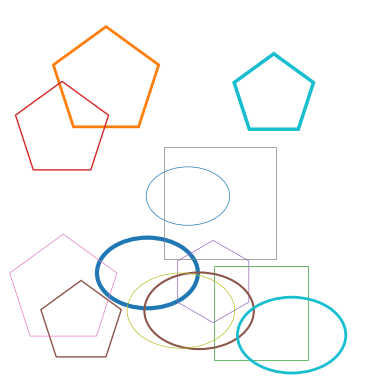[{"shape": "oval", "thickness": 3, "radius": 0.66, "center": [0.383, 0.291]}, {"shape": "oval", "thickness": 0.5, "radius": 0.54, "center": [0.488, 0.491]}, {"shape": "pentagon", "thickness": 2, "radius": 0.72, "center": [0.275, 0.787]}, {"shape": "square", "thickness": 0.5, "radius": 0.61, "center": [0.678, 0.186]}, {"shape": "pentagon", "thickness": 1, "radius": 0.64, "center": [0.161, 0.662]}, {"shape": "hexagon", "thickness": 0.5, "radius": 0.53, "center": [0.554, 0.269]}, {"shape": "pentagon", "thickness": 1, "radius": 0.55, "center": [0.211, 0.162]}, {"shape": "oval", "thickness": 1.5, "radius": 0.71, "center": [0.517, 0.193]}, {"shape": "pentagon", "thickness": 0.5, "radius": 0.73, "center": [0.164, 0.245]}, {"shape": "square", "thickness": 0.5, "radius": 0.73, "center": [0.571, 0.474]}, {"shape": "oval", "thickness": 0.5, "radius": 0.7, "center": [0.47, 0.193]}, {"shape": "oval", "thickness": 2, "radius": 0.7, "center": [0.757, 0.13]}, {"shape": "pentagon", "thickness": 2.5, "radius": 0.54, "center": [0.711, 0.752]}]